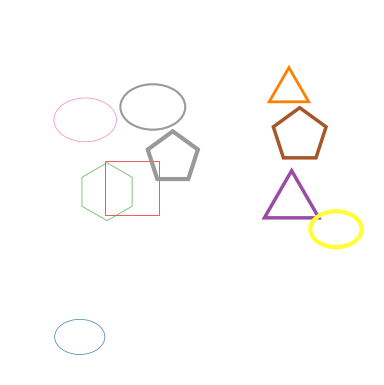[{"shape": "square", "thickness": 0.5, "radius": 0.36, "center": [0.343, 0.512]}, {"shape": "oval", "thickness": 0.5, "radius": 0.33, "center": [0.207, 0.125]}, {"shape": "hexagon", "thickness": 0.5, "radius": 0.38, "center": [0.278, 0.502]}, {"shape": "triangle", "thickness": 2.5, "radius": 0.41, "center": [0.758, 0.475]}, {"shape": "triangle", "thickness": 2, "radius": 0.3, "center": [0.751, 0.765]}, {"shape": "oval", "thickness": 3, "radius": 0.33, "center": [0.873, 0.405]}, {"shape": "pentagon", "thickness": 2.5, "radius": 0.36, "center": [0.778, 0.648]}, {"shape": "oval", "thickness": 0.5, "radius": 0.41, "center": [0.221, 0.689]}, {"shape": "pentagon", "thickness": 3, "radius": 0.34, "center": [0.449, 0.59]}, {"shape": "oval", "thickness": 1.5, "radius": 0.42, "center": [0.397, 0.722]}]